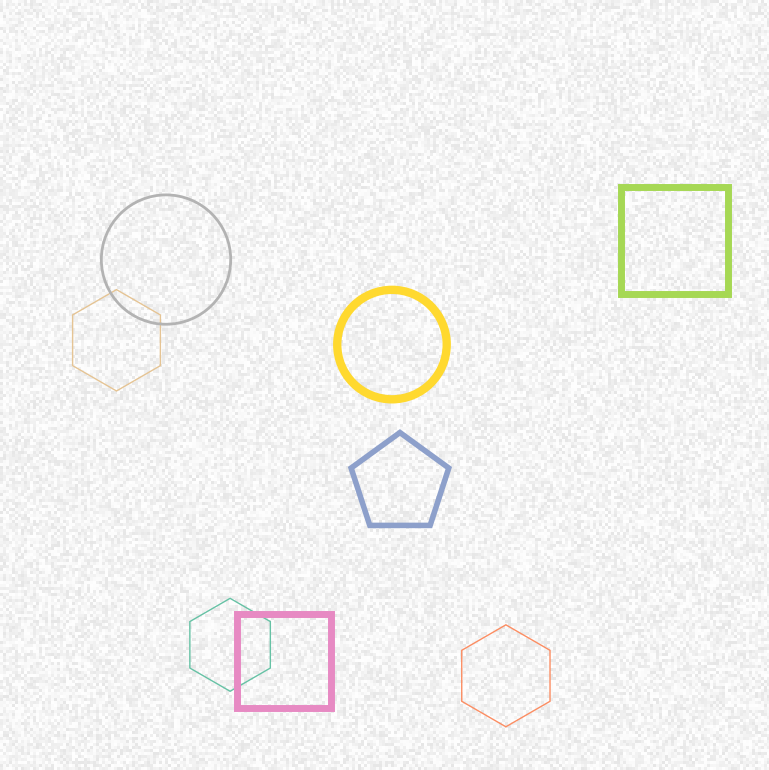[{"shape": "hexagon", "thickness": 0.5, "radius": 0.3, "center": [0.299, 0.163]}, {"shape": "hexagon", "thickness": 0.5, "radius": 0.33, "center": [0.657, 0.122]}, {"shape": "pentagon", "thickness": 2, "radius": 0.33, "center": [0.519, 0.372]}, {"shape": "square", "thickness": 2.5, "radius": 0.3, "center": [0.368, 0.142]}, {"shape": "square", "thickness": 2.5, "radius": 0.35, "center": [0.876, 0.688]}, {"shape": "circle", "thickness": 3, "radius": 0.36, "center": [0.509, 0.553]}, {"shape": "hexagon", "thickness": 0.5, "radius": 0.33, "center": [0.151, 0.558]}, {"shape": "circle", "thickness": 1, "radius": 0.42, "center": [0.216, 0.663]}]